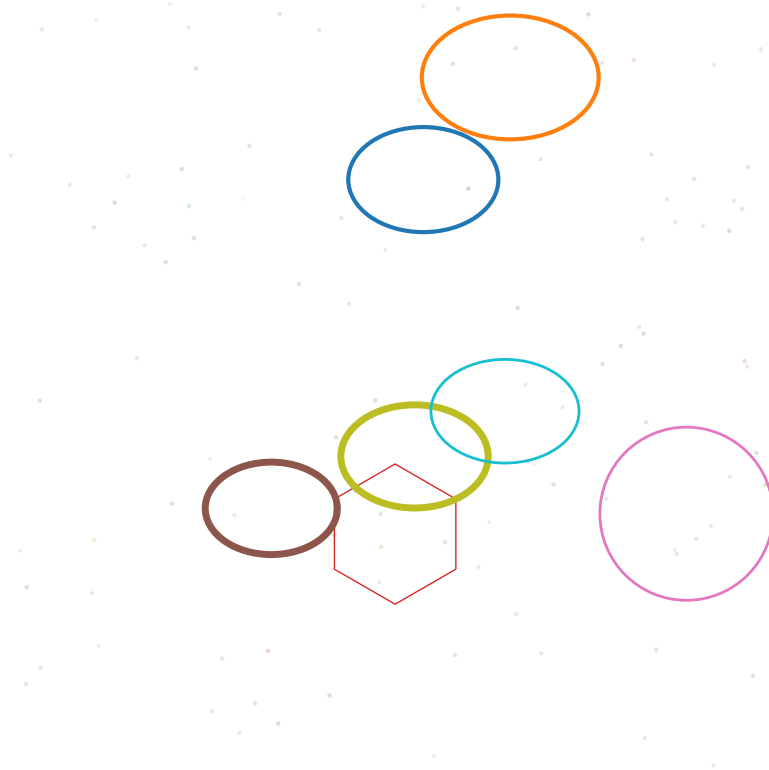[{"shape": "oval", "thickness": 1.5, "radius": 0.49, "center": [0.55, 0.767]}, {"shape": "oval", "thickness": 1.5, "radius": 0.57, "center": [0.663, 0.899]}, {"shape": "hexagon", "thickness": 0.5, "radius": 0.46, "center": [0.513, 0.306]}, {"shape": "oval", "thickness": 2.5, "radius": 0.43, "center": [0.352, 0.34]}, {"shape": "circle", "thickness": 1, "radius": 0.56, "center": [0.892, 0.333]}, {"shape": "oval", "thickness": 2.5, "radius": 0.48, "center": [0.538, 0.407]}, {"shape": "oval", "thickness": 1, "radius": 0.48, "center": [0.656, 0.466]}]